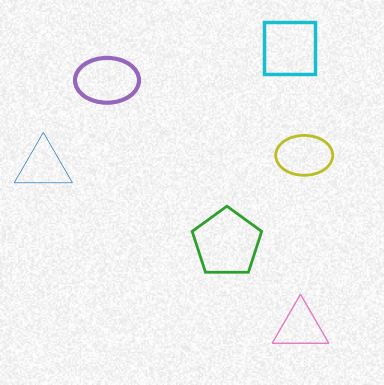[{"shape": "triangle", "thickness": 0.5, "radius": 0.44, "center": [0.113, 0.569]}, {"shape": "pentagon", "thickness": 2, "radius": 0.47, "center": [0.589, 0.37]}, {"shape": "oval", "thickness": 3, "radius": 0.42, "center": [0.278, 0.791]}, {"shape": "triangle", "thickness": 1, "radius": 0.42, "center": [0.78, 0.151]}, {"shape": "oval", "thickness": 2, "radius": 0.37, "center": [0.79, 0.596]}, {"shape": "square", "thickness": 2.5, "radius": 0.34, "center": [0.752, 0.875]}]